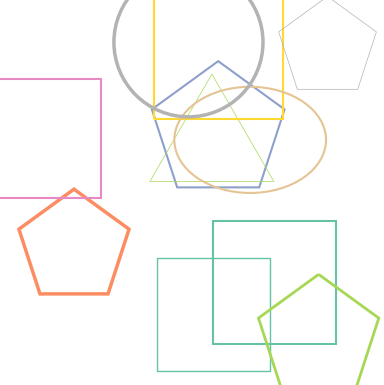[{"shape": "square", "thickness": 1, "radius": 0.74, "center": [0.555, 0.183]}, {"shape": "square", "thickness": 1.5, "radius": 0.8, "center": [0.713, 0.266]}, {"shape": "pentagon", "thickness": 2.5, "radius": 0.75, "center": [0.192, 0.358]}, {"shape": "pentagon", "thickness": 1.5, "radius": 0.91, "center": [0.567, 0.66]}, {"shape": "square", "thickness": 1.5, "radius": 0.77, "center": [0.109, 0.64]}, {"shape": "triangle", "thickness": 0.5, "radius": 0.93, "center": [0.55, 0.622]}, {"shape": "pentagon", "thickness": 2, "radius": 0.82, "center": [0.828, 0.123]}, {"shape": "square", "thickness": 1.5, "radius": 0.84, "center": [0.567, 0.857]}, {"shape": "oval", "thickness": 1.5, "radius": 0.98, "center": [0.65, 0.637]}, {"shape": "pentagon", "thickness": 0.5, "radius": 0.67, "center": [0.851, 0.876]}, {"shape": "circle", "thickness": 2.5, "radius": 0.97, "center": [0.489, 0.89]}]